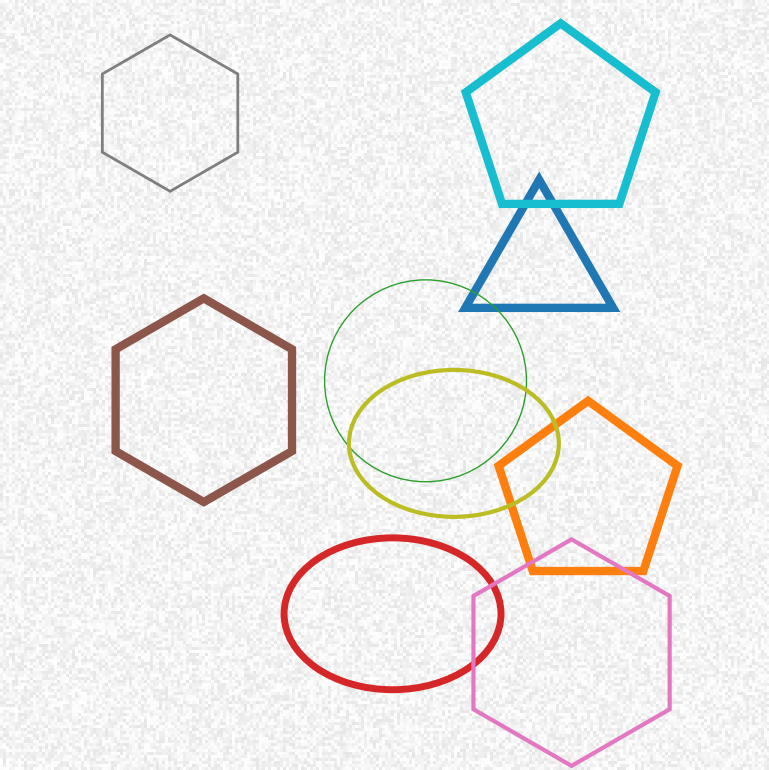[{"shape": "triangle", "thickness": 3, "radius": 0.55, "center": [0.7, 0.656]}, {"shape": "pentagon", "thickness": 3, "radius": 0.61, "center": [0.764, 0.357]}, {"shape": "circle", "thickness": 0.5, "radius": 0.66, "center": [0.553, 0.505]}, {"shape": "oval", "thickness": 2.5, "radius": 0.7, "center": [0.51, 0.203]}, {"shape": "hexagon", "thickness": 3, "radius": 0.66, "center": [0.265, 0.48]}, {"shape": "hexagon", "thickness": 1.5, "radius": 0.74, "center": [0.742, 0.152]}, {"shape": "hexagon", "thickness": 1, "radius": 0.51, "center": [0.221, 0.853]}, {"shape": "oval", "thickness": 1.5, "radius": 0.68, "center": [0.589, 0.424]}, {"shape": "pentagon", "thickness": 3, "radius": 0.65, "center": [0.728, 0.84]}]